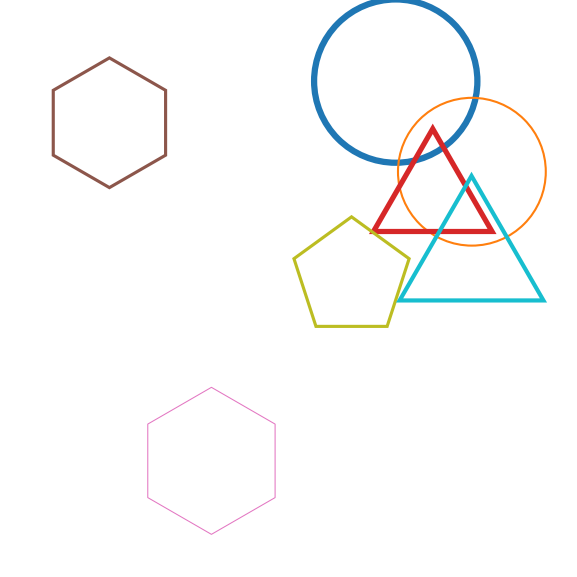[{"shape": "circle", "thickness": 3, "radius": 0.71, "center": [0.685, 0.859]}, {"shape": "circle", "thickness": 1, "radius": 0.64, "center": [0.817, 0.702]}, {"shape": "triangle", "thickness": 2.5, "radius": 0.59, "center": [0.749, 0.658]}, {"shape": "hexagon", "thickness": 1.5, "radius": 0.56, "center": [0.189, 0.787]}, {"shape": "hexagon", "thickness": 0.5, "radius": 0.64, "center": [0.366, 0.201]}, {"shape": "pentagon", "thickness": 1.5, "radius": 0.52, "center": [0.609, 0.519]}, {"shape": "triangle", "thickness": 2, "radius": 0.72, "center": [0.816, 0.551]}]